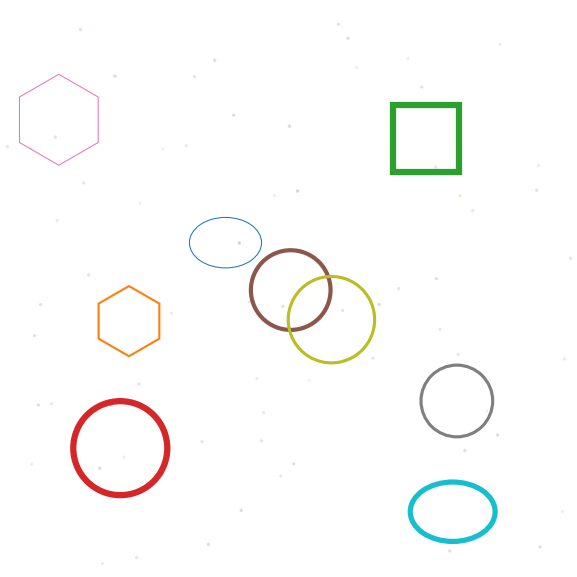[{"shape": "oval", "thickness": 0.5, "radius": 0.31, "center": [0.39, 0.579]}, {"shape": "hexagon", "thickness": 1, "radius": 0.3, "center": [0.223, 0.443]}, {"shape": "square", "thickness": 3, "radius": 0.29, "center": [0.738, 0.759]}, {"shape": "circle", "thickness": 3, "radius": 0.41, "center": [0.208, 0.223]}, {"shape": "circle", "thickness": 2, "radius": 0.34, "center": [0.503, 0.497]}, {"shape": "hexagon", "thickness": 0.5, "radius": 0.39, "center": [0.102, 0.792]}, {"shape": "circle", "thickness": 1.5, "radius": 0.31, "center": [0.791, 0.305]}, {"shape": "circle", "thickness": 1.5, "radius": 0.37, "center": [0.574, 0.446]}, {"shape": "oval", "thickness": 2.5, "radius": 0.37, "center": [0.784, 0.113]}]